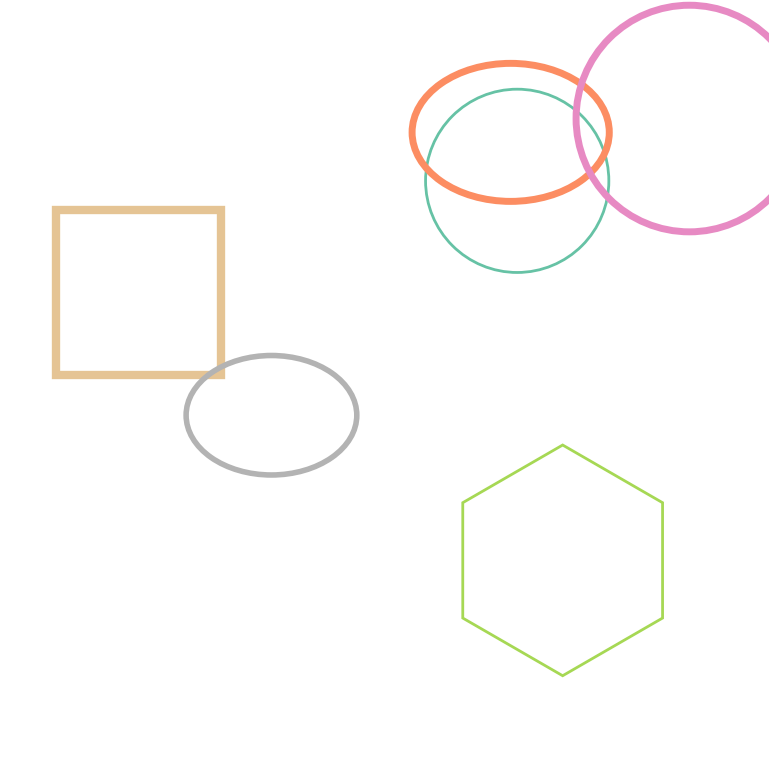[{"shape": "circle", "thickness": 1, "radius": 0.6, "center": [0.672, 0.765]}, {"shape": "oval", "thickness": 2.5, "radius": 0.64, "center": [0.663, 0.828]}, {"shape": "circle", "thickness": 2.5, "radius": 0.74, "center": [0.895, 0.846]}, {"shape": "hexagon", "thickness": 1, "radius": 0.75, "center": [0.731, 0.272]}, {"shape": "square", "thickness": 3, "radius": 0.53, "center": [0.18, 0.62]}, {"shape": "oval", "thickness": 2, "radius": 0.55, "center": [0.353, 0.461]}]